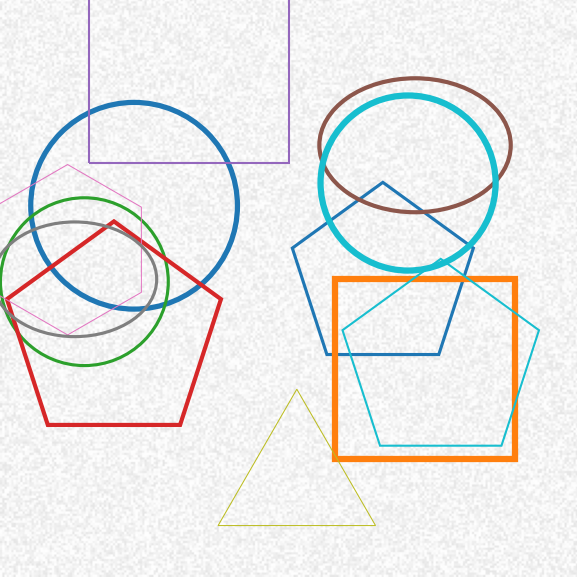[{"shape": "circle", "thickness": 2.5, "radius": 0.89, "center": [0.232, 0.643]}, {"shape": "pentagon", "thickness": 1.5, "radius": 0.82, "center": [0.663, 0.519]}, {"shape": "square", "thickness": 3, "radius": 0.78, "center": [0.736, 0.36]}, {"shape": "circle", "thickness": 1.5, "radius": 0.73, "center": [0.146, 0.511]}, {"shape": "pentagon", "thickness": 2, "radius": 0.97, "center": [0.197, 0.421]}, {"shape": "square", "thickness": 1, "radius": 0.86, "center": [0.328, 0.89]}, {"shape": "oval", "thickness": 2, "radius": 0.83, "center": [0.719, 0.748]}, {"shape": "hexagon", "thickness": 0.5, "radius": 0.74, "center": [0.117, 0.567]}, {"shape": "oval", "thickness": 1.5, "radius": 0.71, "center": [0.129, 0.516]}, {"shape": "triangle", "thickness": 0.5, "radius": 0.79, "center": [0.514, 0.168]}, {"shape": "circle", "thickness": 3, "radius": 0.76, "center": [0.707, 0.682]}, {"shape": "pentagon", "thickness": 1, "radius": 0.89, "center": [0.763, 0.372]}]